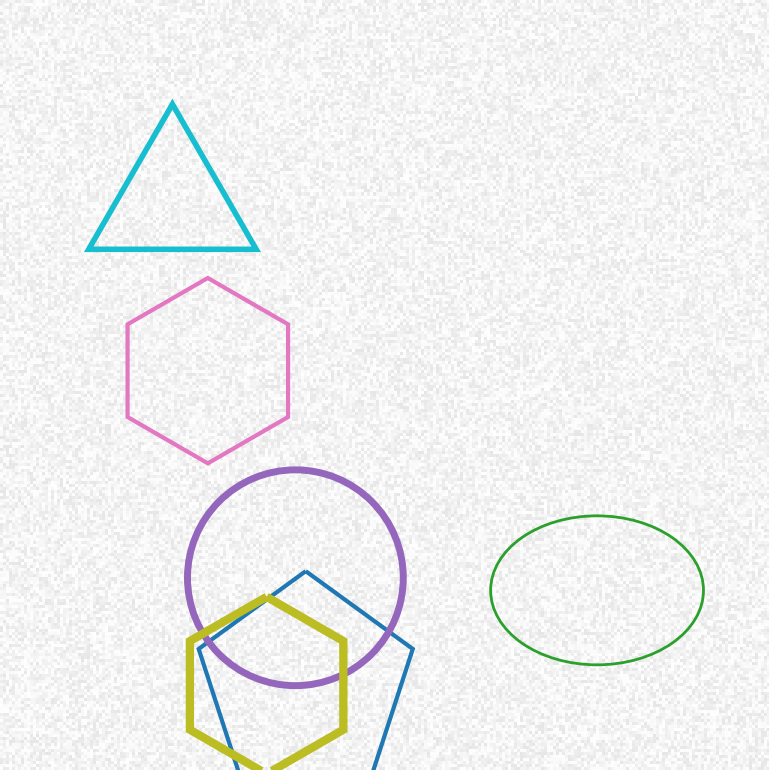[{"shape": "pentagon", "thickness": 1.5, "radius": 0.73, "center": [0.397, 0.112]}, {"shape": "oval", "thickness": 1, "radius": 0.69, "center": [0.775, 0.233]}, {"shape": "circle", "thickness": 2.5, "radius": 0.7, "center": [0.384, 0.25]}, {"shape": "hexagon", "thickness": 1.5, "radius": 0.6, "center": [0.27, 0.519]}, {"shape": "hexagon", "thickness": 3, "radius": 0.58, "center": [0.346, 0.11]}, {"shape": "triangle", "thickness": 2, "radius": 0.63, "center": [0.224, 0.739]}]